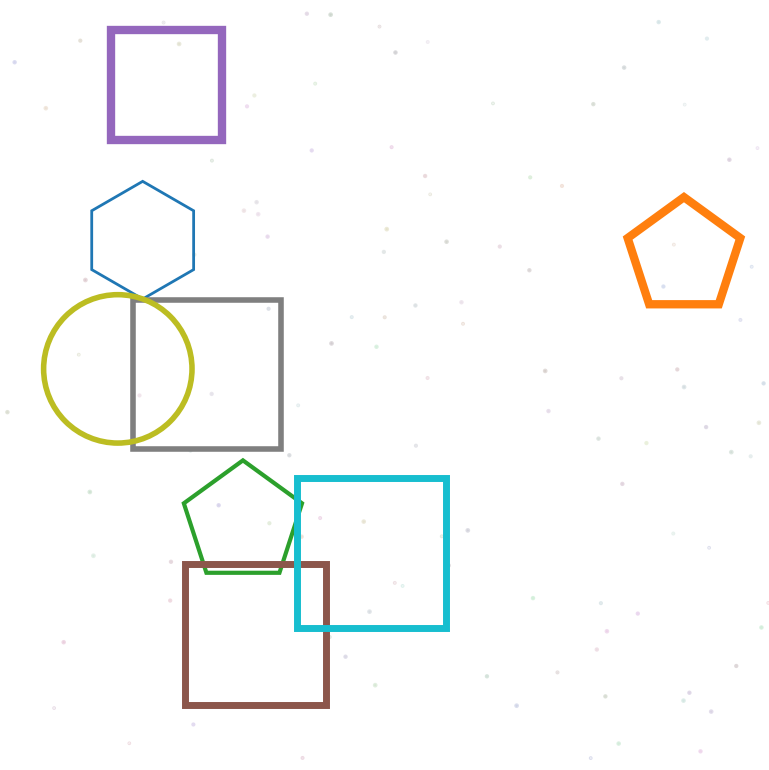[{"shape": "hexagon", "thickness": 1, "radius": 0.38, "center": [0.185, 0.688]}, {"shape": "pentagon", "thickness": 3, "radius": 0.38, "center": [0.888, 0.667]}, {"shape": "pentagon", "thickness": 1.5, "radius": 0.4, "center": [0.315, 0.321]}, {"shape": "square", "thickness": 3, "radius": 0.36, "center": [0.216, 0.889]}, {"shape": "square", "thickness": 2.5, "radius": 0.46, "center": [0.332, 0.176]}, {"shape": "square", "thickness": 2, "radius": 0.48, "center": [0.269, 0.514]}, {"shape": "circle", "thickness": 2, "radius": 0.48, "center": [0.153, 0.521]}, {"shape": "square", "thickness": 2.5, "radius": 0.49, "center": [0.483, 0.282]}]